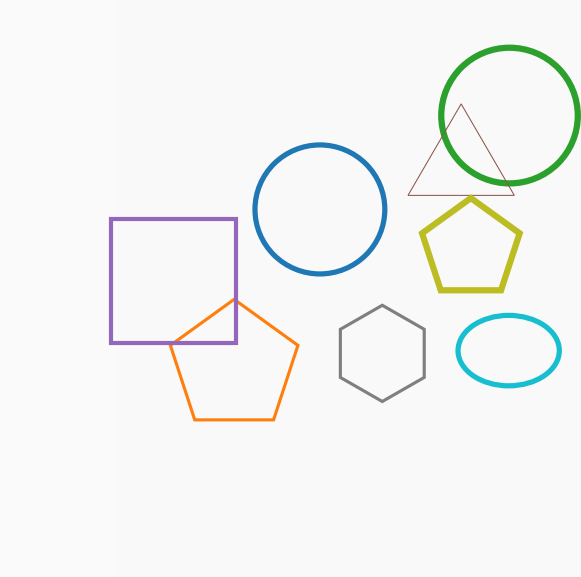[{"shape": "circle", "thickness": 2.5, "radius": 0.56, "center": [0.55, 0.636]}, {"shape": "pentagon", "thickness": 1.5, "radius": 0.58, "center": [0.403, 0.365]}, {"shape": "circle", "thickness": 3, "radius": 0.59, "center": [0.877, 0.799]}, {"shape": "square", "thickness": 2, "radius": 0.54, "center": [0.298, 0.513]}, {"shape": "triangle", "thickness": 0.5, "radius": 0.53, "center": [0.793, 0.714]}, {"shape": "hexagon", "thickness": 1.5, "radius": 0.42, "center": [0.658, 0.387]}, {"shape": "pentagon", "thickness": 3, "radius": 0.44, "center": [0.81, 0.568]}, {"shape": "oval", "thickness": 2.5, "radius": 0.44, "center": [0.875, 0.392]}]